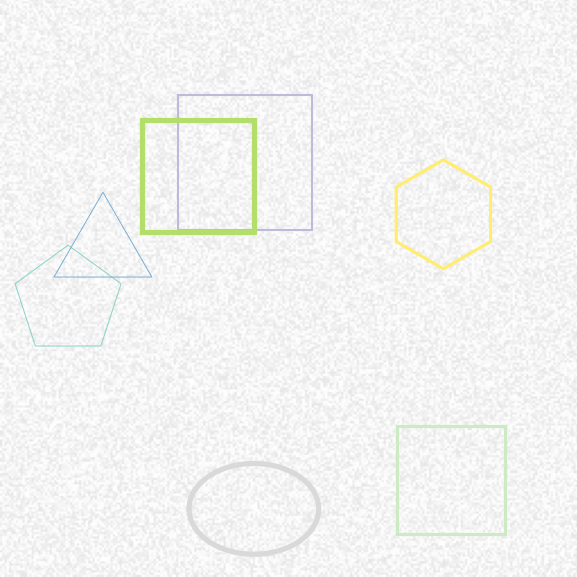[{"shape": "pentagon", "thickness": 0.5, "radius": 0.48, "center": [0.118, 0.478]}, {"shape": "square", "thickness": 1, "radius": 0.58, "center": [0.425, 0.718]}, {"shape": "triangle", "thickness": 0.5, "radius": 0.49, "center": [0.178, 0.568]}, {"shape": "square", "thickness": 2.5, "radius": 0.49, "center": [0.343, 0.695]}, {"shape": "oval", "thickness": 2.5, "radius": 0.56, "center": [0.44, 0.118]}, {"shape": "square", "thickness": 1.5, "radius": 0.47, "center": [0.781, 0.169]}, {"shape": "hexagon", "thickness": 1.5, "radius": 0.47, "center": [0.768, 0.628]}]